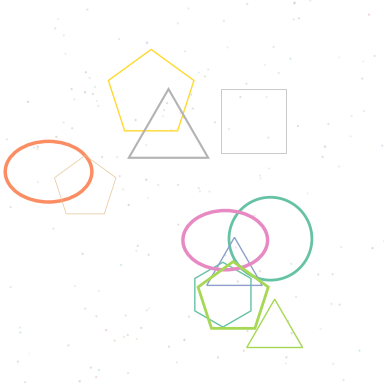[{"shape": "hexagon", "thickness": 1, "radius": 0.42, "center": [0.579, 0.235]}, {"shape": "circle", "thickness": 2, "radius": 0.54, "center": [0.702, 0.38]}, {"shape": "oval", "thickness": 2.5, "radius": 0.56, "center": [0.126, 0.554]}, {"shape": "triangle", "thickness": 1, "radius": 0.42, "center": [0.609, 0.3]}, {"shape": "oval", "thickness": 2.5, "radius": 0.55, "center": [0.585, 0.376]}, {"shape": "pentagon", "thickness": 2, "radius": 0.48, "center": [0.606, 0.225]}, {"shape": "triangle", "thickness": 1, "radius": 0.42, "center": [0.713, 0.139]}, {"shape": "pentagon", "thickness": 1, "radius": 0.58, "center": [0.393, 0.755]}, {"shape": "pentagon", "thickness": 0.5, "radius": 0.42, "center": [0.221, 0.512]}, {"shape": "square", "thickness": 0.5, "radius": 0.42, "center": [0.657, 0.686]}, {"shape": "triangle", "thickness": 1.5, "radius": 0.59, "center": [0.438, 0.65]}]